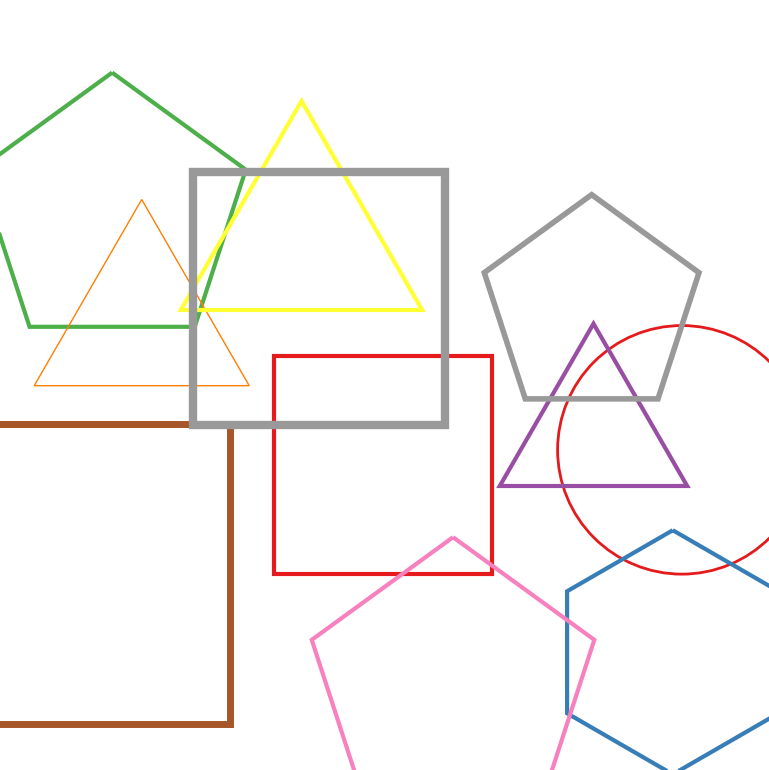[{"shape": "circle", "thickness": 1, "radius": 0.81, "center": [0.886, 0.416]}, {"shape": "square", "thickness": 1.5, "radius": 0.71, "center": [0.498, 0.396]}, {"shape": "hexagon", "thickness": 1.5, "radius": 0.79, "center": [0.874, 0.153]}, {"shape": "pentagon", "thickness": 1.5, "radius": 0.91, "center": [0.146, 0.723]}, {"shape": "triangle", "thickness": 1.5, "radius": 0.7, "center": [0.771, 0.439]}, {"shape": "triangle", "thickness": 0.5, "radius": 0.81, "center": [0.184, 0.58]}, {"shape": "triangle", "thickness": 1.5, "radius": 0.9, "center": [0.392, 0.688]}, {"shape": "square", "thickness": 2.5, "radius": 0.98, "center": [0.104, 0.255]}, {"shape": "pentagon", "thickness": 1.5, "radius": 0.96, "center": [0.588, 0.109]}, {"shape": "square", "thickness": 3, "radius": 0.82, "center": [0.415, 0.612]}, {"shape": "pentagon", "thickness": 2, "radius": 0.73, "center": [0.768, 0.601]}]